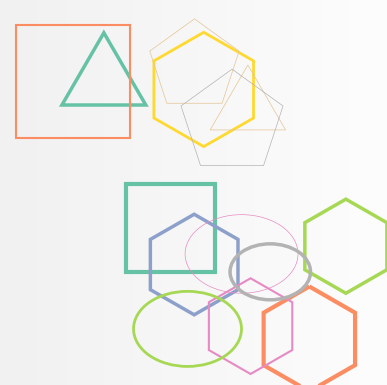[{"shape": "square", "thickness": 3, "radius": 0.57, "center": [0.44, 0.407]}, {"shape": "triangle", "thickness": 2.5, "radius": 0.62, "center": [0.268, 0.79]}, {"shape": "square", "thickness": 1.5, "radius": 0.74, "center": [0.188, 0.788]}, {"shape": "hexagon", "thickness": 3, "radius": 0.68, "center": [0.798, 0.12]}, {"shape": "hexagon", "thickness": 2.5, "radius": 0.65, "center": [0.501, 0.313]}, {"shape": "oval", "thickness": 0.5, "radius": 0.73, "center": [0.623, 0.34]}, {"shape": "hexagon", "thickness": 1.5, "radius": 0.62, "center": [0.647, 0.153]}, {"shape": "hexagon", "thickness": 2.5, "radius": 0.61, "center": [0.893, 0.36]}, {"shape": "oval", "thickness": 2, "radius": 0.7, "center": [0.484, 0.146]}, {"shape": "hexagon", "thickness": 2, "radius": 0.74, "center": [0.526, 0.768]}, {"shape": "triangle", "thickness": 0.5, "radius": 0.56, "center": [0.64, 0.719]}, {"shape": "pentagon", "thickness": 0.5, "radius": 0.61, "center": [0.502, 0.83]}, {"shape": "pentagon", "thickness": 0.5, "radius": 0.69, "center": [0.599, 0.682]}, {"shape": "oval", "thickness": 2.5, "radius": 0.52, "center": [0.697, 0.294]}]